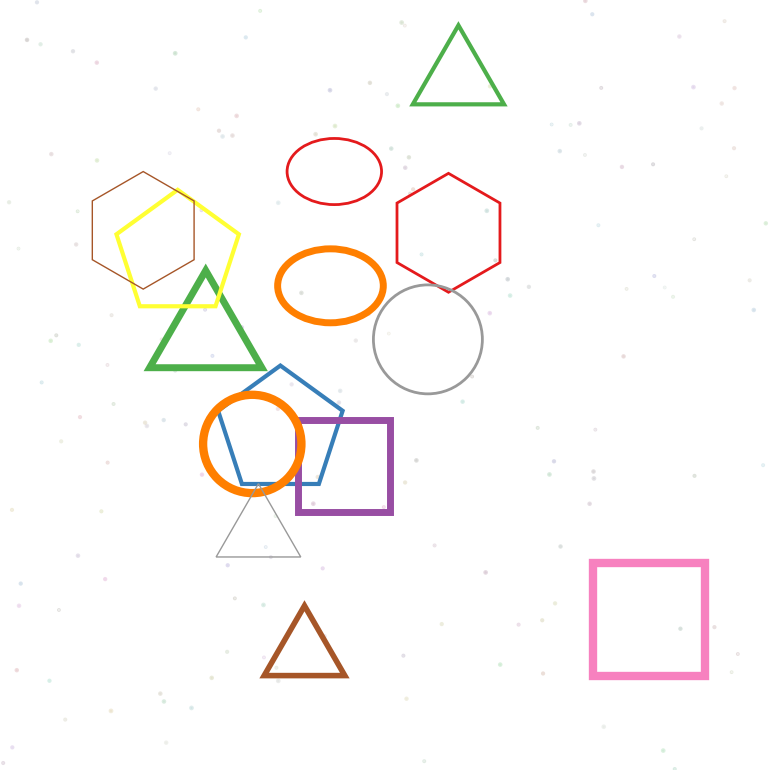[{"shape": "hexagon", "thickness": 1, "radius": 0.39, "center": [0.582, 0.698]}, {"shape": "oval", "thickness": 1, "radius": 0.31, "center": [0.434, 0.777]}, {"shape": "pentagon", "thickness": 1.5, "radius": 0.43, "center": [0.364, 0.44]}, {"shape": "triangle", "thickness": 2.5, "radius": 0.42, "center": [0.267, 0.565]}, {"shape": "triangle", "thickness": 1.5, "radius": 0.34, "center": [0.595, 0.899]}, {"shape": "square", "thickness": 2.5, "radius": 0.3, "center": [0.446, 0.394]}, {"shape": "oval", "thickness": 2.5, "radius": 0.34, "center": [0.429, 0.629]}, {"shape": "circle", "thickness": 3, "radius": 0.32, "center": [0.328, 0.423]}, {"shape": "pentagon", "thickness": 1.5, "radius": 0.42, "center": [0.231, 0.67]}, {"shape": "triangle", "thickness": 2, "radius": 0.3, "center": [0.395, 0.153]}, {"shape": "hexagon", "thickness": 0.5, "radius": 0.38, "center": [0.186, 0.701]}, {"shape": "square", "thickness": 3, "radius": 0.37, "center": [0.843, 0.195]}, {"shape": "triangle", "thickness": 0.5, "radius": 0.32, "center": [0.336, 0.308]}, {"shape": "circle", "thickness": 1, "radius": 0.35, "center": [0.556, 0.559]}]